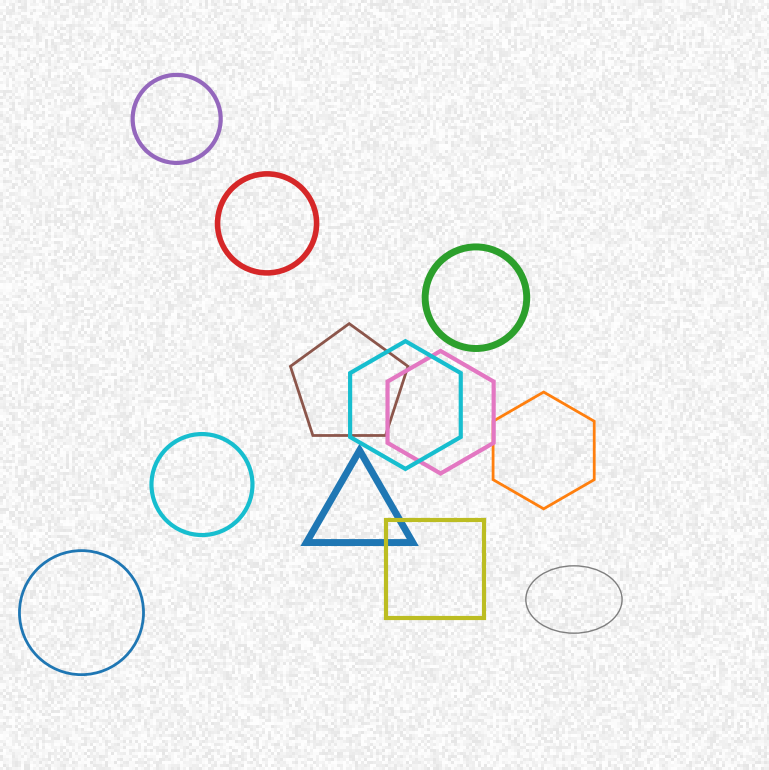[{"shape": "triangle", "thickness": 2.5, "radius": 0.4, "center": [0.467, 0.335]}, {"shape": "circle", "thickness": 1, "radius": 0.4, "center": [0.106, 0.204]}, {"shape": "hexagon", "thickness": 1, "radius": 0.38, "center": [0.706, 0.415]}, {"shape": "circle", "thickness": 2.5, "radius": 0.33, "center": [0.618, 0.613]}, {"shape": "circle", "thickness": 2, "radius": 0.32, "center": [0.347, 0.71]}, {"shape": "circle", "thickness": 1.5, "radius": 0.29, "center": [0.229, 0.846]}, {"shape": "pentagon", "thickness": 1, "radius": 0.4, "center": [0.454, 0.499]}, {"shape": "hexagon", "thickness": 1.5, "radius": 0.4, "center": [0.572, 0.465]}, {"shape": "oval", "thickness": 0.5, "radius": 0.31, "center": [0.745, 0.221]}, {"shape": "square", "thickness": 1.5, "radius": 0.32, "center": [0.565, 0.261]}, {"shape": "circle", "thickness": 1.5, "radius": 0.33, "center": [0.262, 0.371]}, {"shape": "hexagon", "thickness": 1.5, "radius": 0.41, "center": [0.527, 0.474]}]